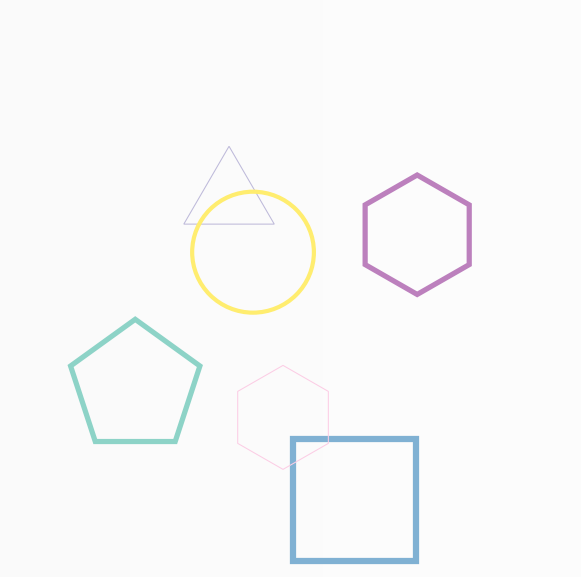[{"shape": "pentagon", "thickness": 2.5, "radius": 0.58, "center": [0.233, 0.329]}, {"shape": "triangle", "thickness": 0.5, "radius": 0.45, "center": [0.394, 0.656]}, {"shape": "square", "thickness": 3, "radius": 0.53, "center": [0.61, 0.134]}, {"shape": "hexagon", "thickness": 0.5, "radius": 0.45, "center": [0.487, 0.276]}, {"shape": "hexagon", "thickness": 2.5, "radius": 0.52, "center": [0.718, 0.593]}, {"shape": "circle", "thickness": 2, "radius": 0.52, "center": [0.435, 0.562]}]